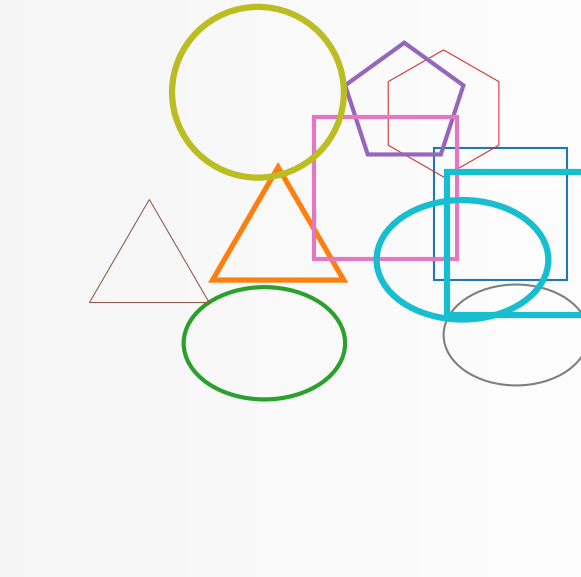[{"shape": "square", "thickness": 1, "radius": 0.57, "center": [0.861, 0.629]}, {"shape": "triangle", "thickness": 2.5, "radius": 0.65, "center": [0.478, 0.579]}, {"shape": "oval", "thickness": 2, "radius": 0.69, "center": [0.455, 0.405]}, {"shape": "hexagon", "thickness": 0.5, "radius": 0.55, "center": [0.763, 0.803]}, {"shape": "pentagon", "thickness": 2, "radius": 0.53, "center": [0.696, 0.818]}, {"shape": "triangle", "thickness": 0.5, "radius": 0.59, "center": [0.257, 0.535]}, {"shape": "square", "thickness": 2, "radius": 0.62, "center": [0.664, 0.674]}, {"shape": "oval", "thickness": 1, "radius": 0.62, "center": [0.888, 0.419]}, {"shape": "circle", "thickness": 3, "radius": 0.74, "center": [0.444, 0.839]}, {"shape": "oval", "thickness": 3, "radius": 0.74, "center": [0.796, 0.549]}, {"shape": "square", "thickness": 3, "radius": 0.62, "center": [0.894, 0.577]}]